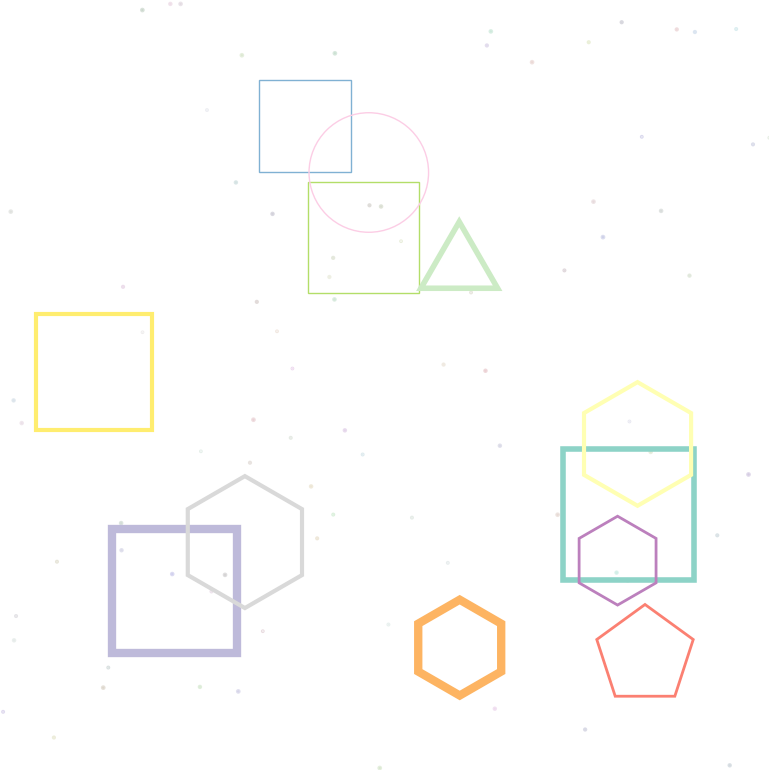[{"shape": "square", "thickness": 2, "radius": 0.42, "center": [0.816, 0.332]}, {"shape": "hexagon", "thickness": 1.5, "radius": 0.4, "center": [0.828, 0.423]}, {"shape": "square", "thickness": 3, "radius": 0.41, "center": [0.226, 0.233]}, {"shape": "pentagon", "thickness": 1, "radius": 0.33, "center": [0.838, 0.149]}, {"shape": "square", "thickness": 0.5, "radius": 0.3, "center": [0.396, 0.837]}, {"shape": "hexagon", "thickness": 3, "radius": 0.31, "center": [0.597, 0.159]}, {"shape": "square", "thickness": 0.5, "radius": 0.36, "center": [0.472, 0.692]}, {"shape": "circle", "thickness": 0.5, "radius": 0.39, "center": [0.479, 0.776]}, {"shape": "hexagon", "thickness": 1.5, "radius": 0.43, "center": [0.318, 0.296]}, {"shape": "hexagon", "thickness": 1, "radius": 0.29, "center": [0.802, 0.272]}, {"shape": "triangle", "thickness": 2, "radius": 0.29, "center": [0.596, 0.654]}, {"shape": "square", "thickness": 1.5, "radius": 0.38, "center": [0.122, 0.517]}]